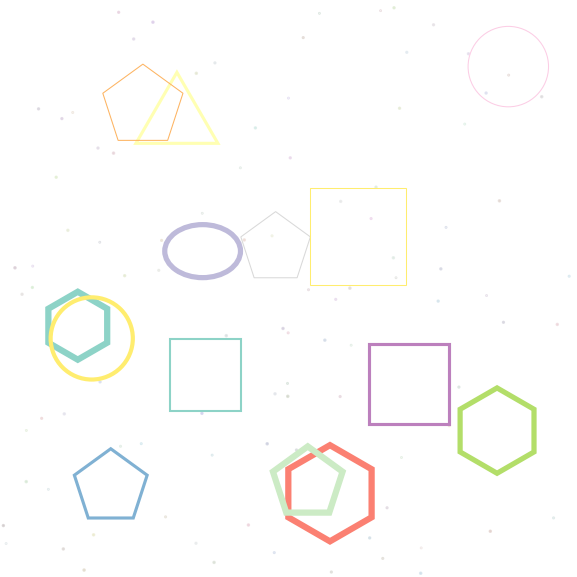[{"shape": "square", "thickness": 1, "radius": 0.31, "center": [0.356, 0.35]}, {"shape": "hexagon", "thickness": 3, "radius": 0.29, "center": [0.135, 0.435]}, {"shape": "triangle", "thickness": 1.5, "radius": 0.41, "center": [0.306, 0.792]}, {"shape": "oval", "thickness": 2.5, "radius": 0.33, "center": [0.351, 0.564]}, {"shape": "hexagon", "thickness": 3, "radius": 0.42, "center": [0.571, 0.145]}, {"shape": "pentagon", "thickness": 1.5, "radius": 0.33, "center": [0.192, 0.156]}, {"shape": "pentagon", "thickness": 0.5, "radius": 0.36, "center": [0.247, 0.815]}, {"shape": "hexagon", "thickness": 2.5, "radius": 0.37, "center": [0.861, 0.254]}, {"shape": "circle", "thickness": 0.5, "radius": 0.35, "center": [0.88, 0.884]}, {"shape": "pentagon", "thickness": 0.5, "radius": 0.32, "center": [0.477, 0.569]}, {"shape": "square", "thickness": 1.5, "radius": 0.35, "center": [0.708, 0.334]}, {"shape": "pentagon", "thickness": 3, "radius": 0.32, "center": [0.533, 0.163]}, {"shape": "square", "thickness": 0.5, "radius": 0.42, "center": [0.62, 0.589]}, {"shape": "circle", "thickness": 2, "radius": 0.36, "center": [0.159, 0.413]}]